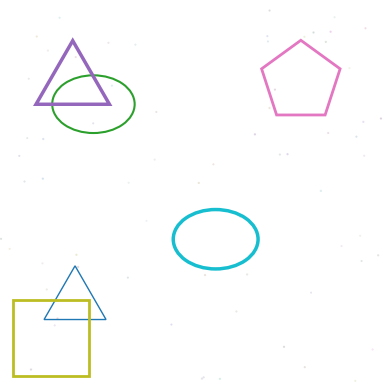[{"shape": "triangle", "thickness": 1, "radius": 0.46, "center": [0.195, 0.217]}, {"shape": "oval", "thickness": 1.5, "radius": 0.54, "center": [0.243, 0.729]}, {"shape": "triangle", "thickness": 2.5, "radius": 0.55, "center": [0.189, 0.784]}, {"shape": "pentagon", "thickness": 2, "radius": 0.54, "center": [0.781, 0.788]}, {"shape": "square", "thickness": 2, "radius": 0.5, "center": [0.132, 0.122]}, {"shape": "oval", "thickness": 2.5, "radius": 0.55, "center": [0.56, 0.379]}]